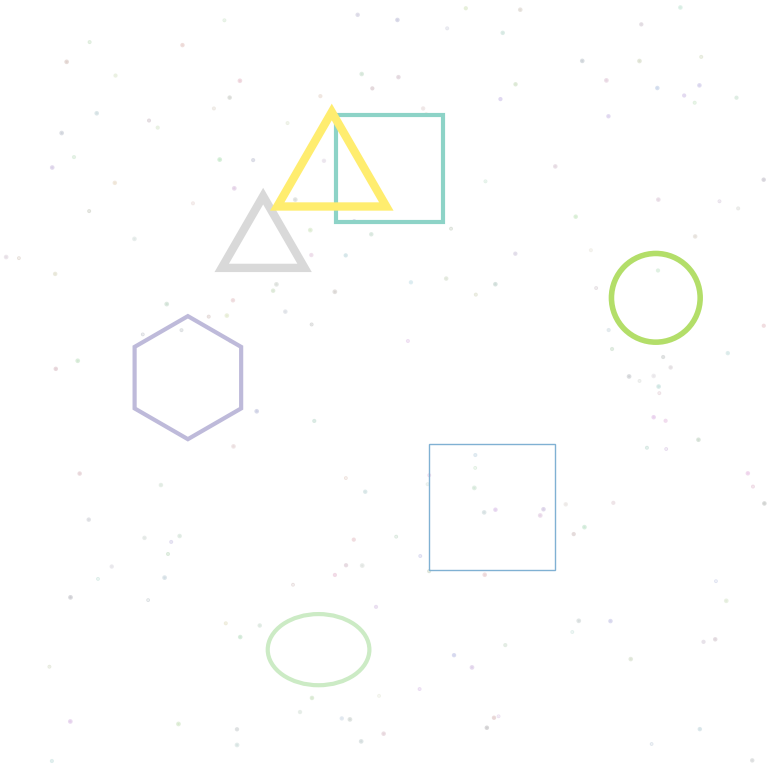[{"shape": "square", "thickness": 1.5, "radius": 0.35, "center": [0.506, 0.781]}, {"shape": "hexagon", "thickness": 1.5, "radius": 0.4, "center": [0.244, 0.51]}, {"shape": "square", "thickness": 0.5, "radius": 0.41, "center": [0.639, 0.342]}, {"shape": "circle", "thickness": 2, "radius": 0.29, "center": [0.852, 0.613]}, {"shape": "triangle", "thickness": 3, "radius": 0.31, "center": [0.342, 0.683]}, {"shape": "oval", "thickness": 1.5, "radius": 0.33, "center": [0.414, 0.156]}, {"shape": "triangle", "thickness": 3, "radius": 0.41, "center": [0.431, 0.773]}]